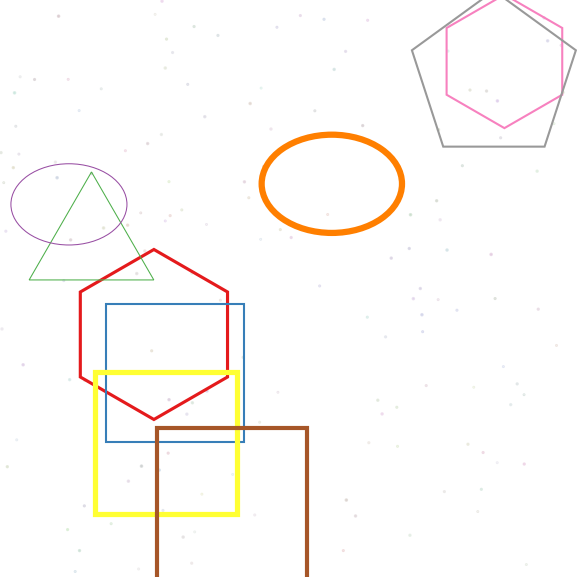[{"shape": "hexagon", "thickness": 1.5, "radius": 0.74, "center": [0.267, 0.42]}, {"shape": "square", "thickness": 1, "radius": 0.6, "center": [0.302, 0.352]}, {"shape": "triangle", "thickness": 0.5, "radius": 0.62, "center": [0.158, 0.577]}, {"shape": "oval", "thickness": 0.5, "radius": 0.5, "center": [0.119, 0.645]}, {"shape": "oval", "thickness": 3, "radius": 0.61, "center": [0.575, 0.681]}, {"shape": "square", "thickness": 2.5, "radius": 0.62, "center": [0.287, 0.232]}, {"shape": "square", "thickness": 2, "radius": 0.65, "center": [0.402, 0.127]}, {"shape": "hexagon", "thickness": 1, "radius": 0.58, "center": [0.873, 0.893]}, {"shape": "pentagon", "thickness": 1, "radius": 0.75, "center": [0.855, 0.866]}]